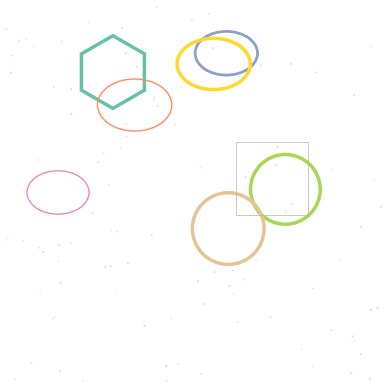[{"shape": "hexagon", "thickness": 2.5, "radius": 0.47, "center": [0.293, 0.813]}, {"shape": "oval", "thickness": 1, "radius": 0.48, "center": [0.35, 0.727]}, {"shape": "oval", "thickness": 2, "radius": 0.41, "center": [0.588, 0.862]}, {"shape": "oval", "thickness": 1, "radius": 0.4, "center": [0.151, 0.5]}, {"shape": "circle", "thickness": 2.5, "radius": 0.45, "center": [0.741, 0.508]}, {"shape": "oval", "thickness": 2.5, "radius": 0.48, "center": [0.555, 0.834]}, {"shape": "circle", "thickness": 2.5, "radius": 0.47, "center": [0.593, 0.406]}, {"shape": "square", "thickness": 0.5, "radius": 0.47, "center": [0.706, 0.537]}]